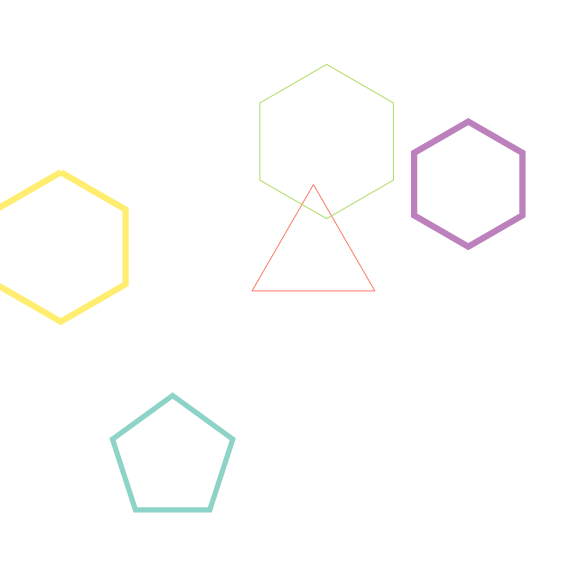[{"shape": "pentagon", "thickness": 2.5, "radius": 0.55, "center": [0.299, 0.205]}, {"shape": "triangle", "thickness": 0.5, "radius": 0.61, "center": [0.543, 0.557]}, {"shape": "hexagon", "thickness": 0.5, "radius": 0.67, "center": [0.566, 0.754]}, {"shape": "hexagon", "thickness": 3, "radius": 0.54, "center": [0.811, 0.68]}, {"shape": "hexagon", "thickness": 3, "radius": 0.65, "center": [0.105, 0.572]}]